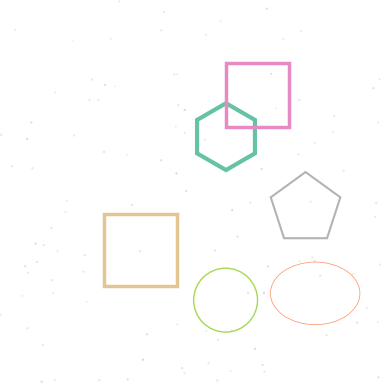[{"shape": "hexagon", "thickness": 3, "radius": 0.43, "center": [0.587, 0.645]}, {"shape": "oval", "thickness": 0.5, "radius": 0.58, "center": [0.819, 0.238]}, {"shape": "square", "thickness": 2.5, "radius": 0.41, "center": [0.67, 0.753]}, {"shape": "circle", "thickness": 1, "radius": 0.41, "center": [0.586, 0.22]}, {"shape": "square", "thickness": 2.5, "radius": 0.47, "center": [0.365, 0.351]}, {"shape": "pentagon", "thickness": 1.5, "radius": 0.47, "center": [0.794, 0.458]}]